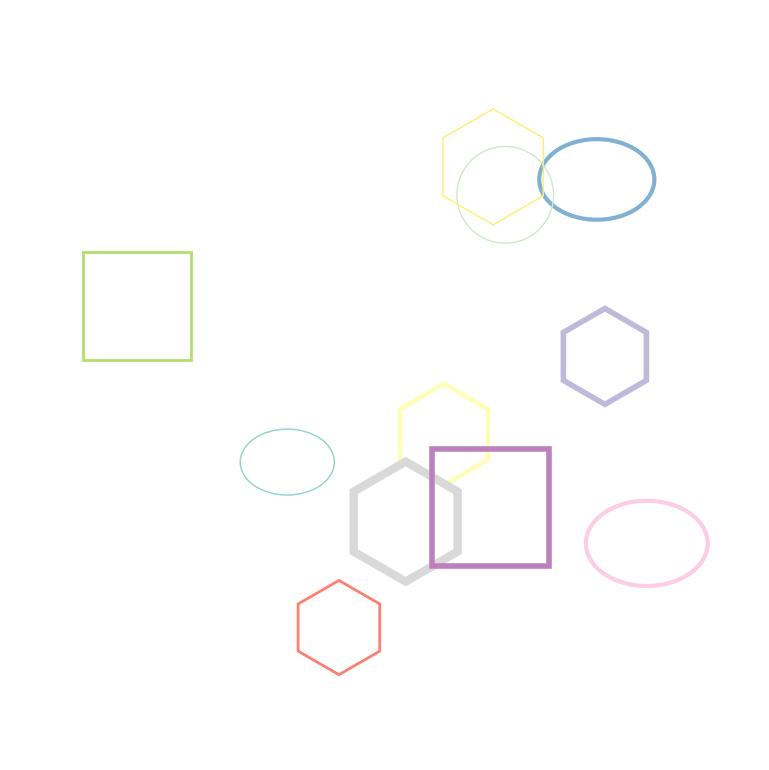[{"shape": "oval", "thickness": 0.5, "radius": 0.31, "center": [0.373, 0.4]}, {"shape": "hexagon", "thickness": 1.5, "radius": 0.33, "center": [0.576, 0.436]}, {"shape": "hexagon", "thickness": 2, "radius": 0.31, "center": [0.786, 0.537]}, {"shape": "hexagon", "thickness": 1, "radius": 0.31, "center": [0.44, 0.185]}, {"shape": "oval", "thickness": 1.5, "radius": 0.37, "center": [0.775, 0.767]}, {"shape": "square", "thickness": 1, "radius": 0.35, "center": [0.178, 0.603]}, {"shape": "oval", "thickness": 1.5, "radius": 0.4, "center": [0.84, 0.294]}, {"shape": "hexagon", "thickness": 3, "radius": 0.39, "center": [0.527, 0.323]}, {"shape": "square", "thickness": 2, "radius": 0.38, "center": [0.637, 0.341]}, {"shape": "circle", "thickness": 0.5, "radius": 0.31, "center": [0.656, 0.747]}, {"shape": "hexagon", "thickness": 0.5, "radius": 0.38, "center": [0.64, 0.783]}]